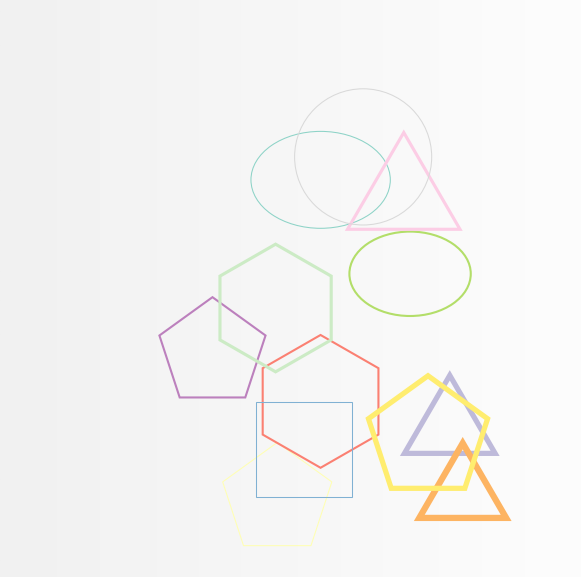[{"shape": "oval", "thickness": 0.5, "radius": 0.6, "center": [0.552, 0.688]}, {"shape": "pentagon", "thickness": 0.5, "radius": 0.49, "center": [0.477, 0.134]}, {"shape": "triangle", "thickness": 2.5, "radius": 0.45, "center": [0.774, 0.259]}, {"shape": "hexagon", "thickness": 1, "radius": 0.57, "center": [0.552, 0.304]}, {"shape": "square", "thickness": 0.5, "radius": 0.41, "center": [0.523, 0.221]}, {"shape": "triangle", "thickness": 3, "radius": 0.43, "center": [0.796, 0.145]}, {"shape": "oval", "thickness": 1, "radius": 0.52, "center": [0.706, 0.525]}, {"shape": "triangle", "thickness": 1.5, "radius": 0.56, "center": [0.695, 0.658]}, {"shape": "circle", "thickness": 0.5, "radius": 0.59, "center": [0.625, 0.727]}, {"shape": "pentagon", "thickness": 1, "radius": 0.48, "center": [0.366, 0.389]}, {"shape": "hexagon", "thickness": 1.5, "radius": 0.55, "center": [0.474, 0.466]}, {"shape": "pentagon", "thickness": 2.5, "radius": 0.54, "center": [0.736, 0.241]}]